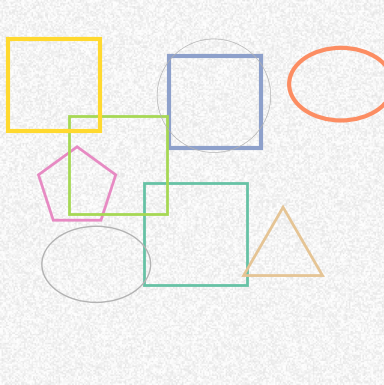[{"shape": "square", "thickness": 2, "radius": 0.67, "center": [0.508, 0.392]}, {"shape": "oval", "thickness": 3, "radius": 0.67, "center": [0.886, 0.781]}, {"shape": "square", "thickness": 3, "radius": 0.6, "center": [0.558, 0.734]}, {"shape": "pentagon", "thickness": 2, "radius": 0.53, "center": [0.2, 0.513]}, {"shape": "square", "thickness": 2, "radius": 0.64, "center": [0.306, 0.571]}, {"shape": "square", "thickness": 3, "radius": 0.6, "center": [0.139, 0.778]}, {"shape": "triangle", "thickness": 2, "radius": 0.59, "center": [0.735, 0.343]}, {"shape": "circle", "thickness": 0.5, "radius": 0.74, "center": [0.556, 0.751]}, {"shape": "oval", "thickness": 1, "radius": 0.71, "center": [0.25, 0.313]}]